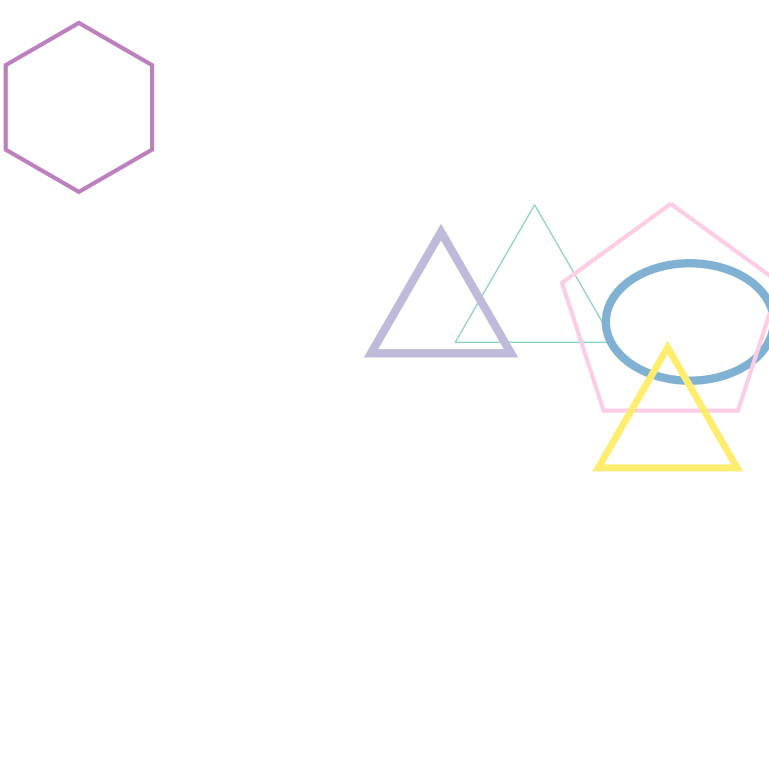[{"shape": "triangle", "thickness": 0.5, "radius": 0.6, "center": [0.694, 0.615]}, {"shape": "triangle", "thickness": 3, "radius": 0.53, "center": [0.573, 0.594]}, {"shape": "oval", "thickness": 3, "radius": 0.55, "center": [0.896, 0.582]}, {"shape": "pentagon", "thickness": 1.5, "radius": 0.74, "center": [0.871, 0.587]}, {"shape": "hexagon", "thickness": 1.5, "radius": 0.55, "center": [0.102, 0.861]}, {"shape": "triangle", "thickness": 2.5, "radius": 0.52, "center": [0.867, 0.444]}]